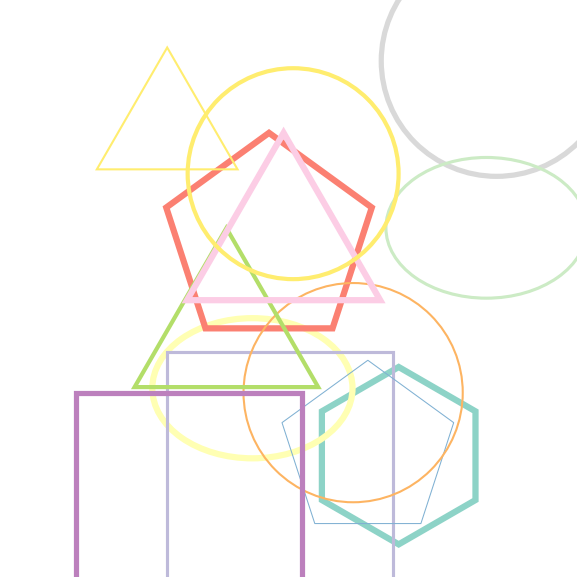[{"shape": "hexagon", "thickness": 3, "radius": 0.77, "center": [0.69, 0.21]}, {"shape": "oval", "thickness": 3, "radius": 0.87, "center": [0.437, 0.327]}, {"shape": "square", "thickness": 1.5, "radius": 0.98, "center": [0.485, 0.193]}, {"shape": "pentagon", "thickness": 3, "radius": 0.94, "center": [0.466, 0.582]}, {"shape": "pentagon", "thickness": 0.5, "radius": 0.78, "center": [0.637, 0.219]}, {"shape": "circle", "thickness": 1, "radius": 0.95, "center": [0.611, 0.319]}, {"shape": "triangle", "thickness": 2, "radius": 0.92, "center": [0.392, 0.421]}, {"shape": "triangle", "thickness": 3, "radius": 0.97, "center": [0.491, 0.576]}, {"shape": "circle", "thickness": 2.5, "radius": 1.0, "center": [0.86, 0.894]}, {"shape": "square", "thickness": 2.5, "radius": 0.98, "center": [0.328, 0.122]}, {"shape": "oval", "thickness": 1.5, "radius": 0.87, "center": [0.842, 0.605]}, {"shape": "triangle", "thickness": 1, "radius": 0.7, "center": [0.29, 0.776]}, {"shape": "circle", "thickness": 2, "radius": 0.91, "center": [0.508, 0.698]}]